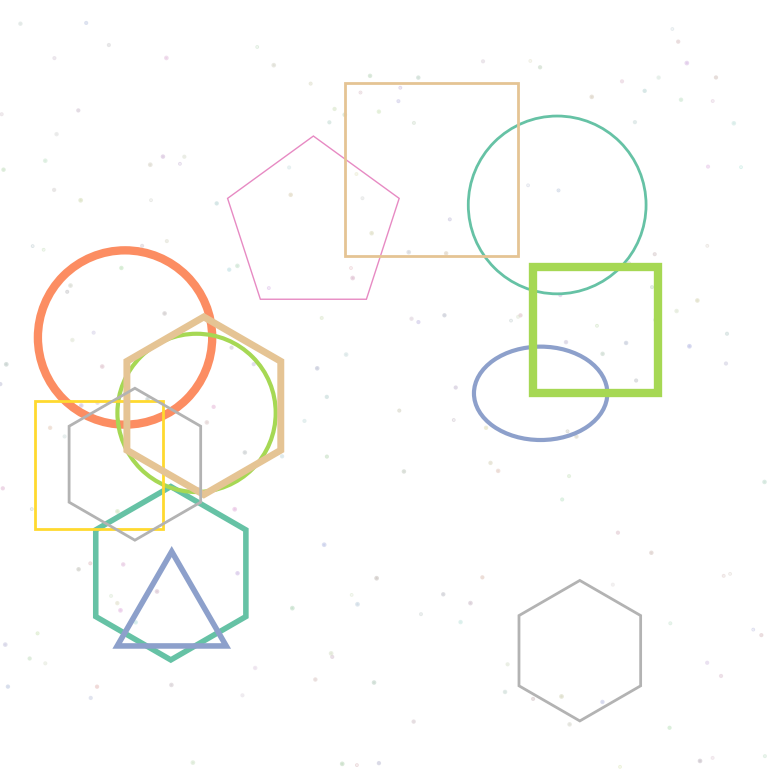[{"shape": "hexagon", "thickness": 2, "radius": 0.56, "center": [0.222, 0.256]}, {"shape": "circle", "thickness": 1, "radius": 0.58, "center": [0.724, 0.734]}, {"shape": "circle", "thickness": 3, "radius": 0.57, "center": [0.162, 0.562]}, {"shape": "triangle", "thickness": 2, "radius": 0.41, "center": [0.223, 0.202]}, {"shape": "oval", "thickness": 1.5, "radius": 0.43, "center": [0.702, 0.489]}, {"shape": "pentagon", "thickness": 0.5, "radius": 0.59, "center": [0.407, 0.706]}, {"shape": "circle", "thickness": 1.5, "radius": 0.51, "center": [0.255, 0.464]}, {"shape": "square", "thickness": 3, "radius": 0.41, "center": [0.774, 0.571]}, {"shape": "square", "thickness": 1, "radius": 0.42, "center": [0.129, 0.397]}, {"shape": "hexagon", "thickness": 2.5, "radius": 0.58, "center": [0.265, 0.473]}, {"shape": "square", "thickness": 1, "radius": 0.56, "center": [0.56, 0.78]}, {"shape": "hexagon", "thickness": 1, "radius": 0.46, "center": [0.753, 0.155]}, {"shape": "hexagon", "thickness": 1, "radius": 0.49, "center": [0.175, 0.397]}]